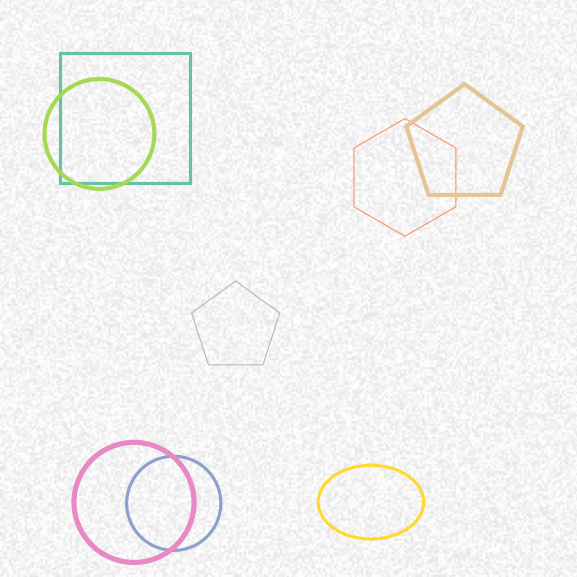[{"shape": "square", "thickness": 1.5, "radius": 0.56, "center": [0.216, 0.794]}, {"shape": "hexagon", "thickness": 0.5, "radius": 0.51, "center": [0.701, 0.692]}, {"shape": "circle", "thickness": 1.5, "radius": 0.41, "center": [0.301, 0.128]}, {"shape": "circle", "thickness": 2.5, "radius": 0.52, "center": [0.232, 0.129]}, {"shape": "circle", "thickness": 2, "radius": 0.48, "center": [0.172, 0.767]}, {"shape": "oval", "thickness": 1.5, "radius": 0.46, "center": [0.642, 0.13]}, {"shape": "pentagon", "thickness": 2, "radius": 0.53, "center": [0.804, 0.747]}, {"shape": "pentagon", "thickness": 0.5, "radius": 0.4, "center": [0.408, 0.432]}]